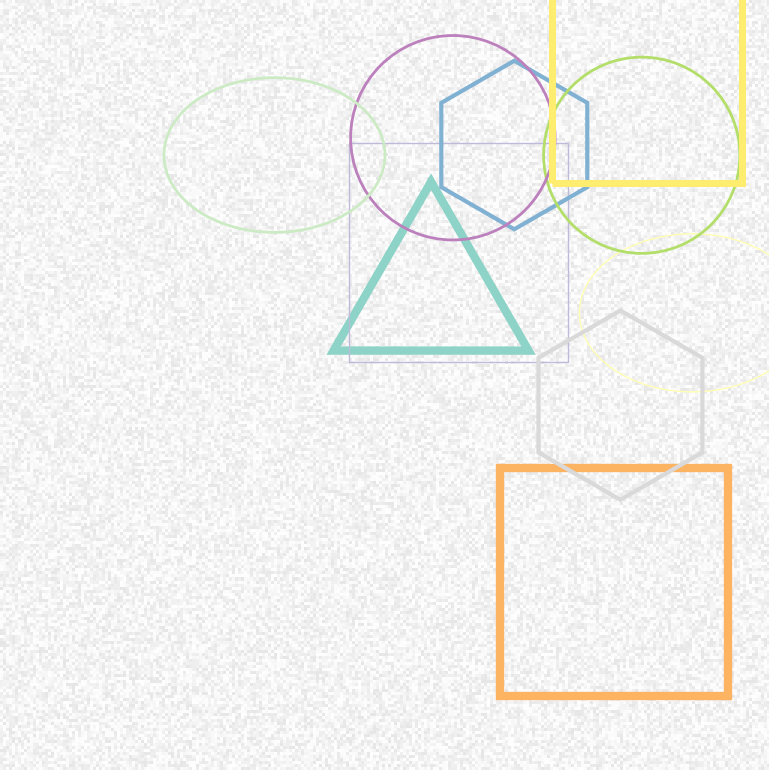[{"shape": "triangle", "thickness": 3, "radius": 0.73, "center": [0.56, 0.618]}, {"shape": "oval", "thickness": 0.5, "radius": 0.73, "center": [0.899, 0.594]}, {"shape": "square", "thickness": 0.5, "radius": 0.71, "center": [0.595, 0.672]}, {"shape": "hexagon", "thickness": 1.5, "radius": 0.55, "center": [0.668, 0.812]}, {"shape": "square", "thickness": 3, "radius": 0.74, "center": [0.797, 0.245]}, {"shape": "circle", "thickness": 1, "radius": 0.64, "center": [0.833, 0.798]}, {"shape": "hexagon", "thickness": 1.5, "radius": 0.61, "center": [0.806, 0.474]}, {"shape": "circle", "thickness": 1, "radius": 0.66, "center": [0.588, 0.821]}, {"shape": "oval", "thickness": 1, "radius": 0.72, "center": [0.356, 0.799]}, {"shape": "square", "thickness": 2.5, "radius": 0.62, "center": [0.84, 0.886]}]